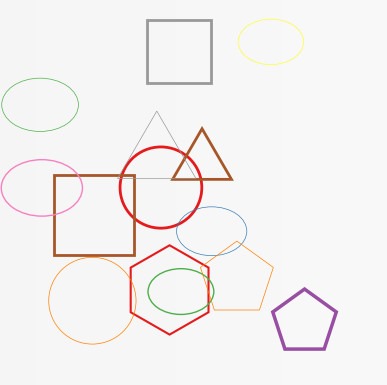[{"shape": "circle", "thickness": 2, "radius": 0.53, "center": [0.415, 0.513]}, {"shape": "hexagon", "thickness": 1.5, "radius": 0.58, "center": [0.438, 0.247]}, {"shape": "oval", "thickness": 0.5, "radius": 0.45, "center": [0.546, 0.399]}, {"shape": "oval", "thickness": 0.5, "radius": 0.49, "center": [0.103, 0.728]}, {"shape": "oval", "thickness": 1, "radius": 0.42, "center": [0.467, 0.243]}, {"shape": "pentagon", "thickness": 2.5, "radius": 0.43, "center": [0.786, 0.163]}, {"shape": "circle", "thickness": 0.5, "radius": 0.56, "center": [0.238, 0.219]}, {"shape": "pentagon", "thickness": 0.5, "radius": 0.49, "center": [0.611, 0.275]}, {"shape": "oval", "thickness": 0.5, "radius": 0.42, "center": [0.699, 0.891]}, {"shape": "triangle", "thickness": 2, "radius": 0.44, "center": [0.521, 0.578]}, {"shape": "square", "thickness": 2, "radius": 0.52, "center": [0.242, 0.441]}, {"shape": "oval", "thickness": 1, "radius": 0.52, "center": [0.108, 0.512]}, {"shape": "square", "thickness": 2, "radius": 0.41, "center": [0.462, 0.866]}, {"shape": "triangle", "thickness": 0.5, "radius": 0.58, "center": [0.405, 0.595]}]